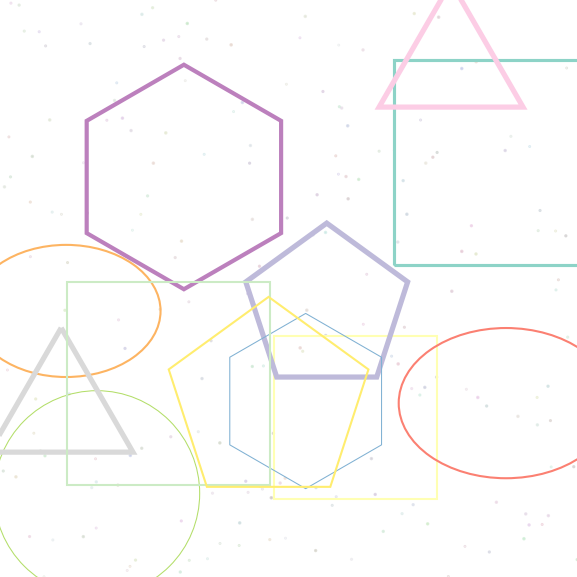[{"shape": "square", "thickness": 1.5, "radius": 0.89, "center": [0.859, 0.718]}, {"shape": "square", "thickness": 1, "radius": 0.7, "center": [0.615, 0.276]}, {"shape": "pentagon", "thickness": 2.5, "radius": 0.74, "center": [0.566, 0.465]}, {"shape": "oval", "thickness": 1, "radius": 0.93, "center": [0.876, 0.301]}, {"shape": "hexagon", "thickness": 0.5, "radius": 0.76, "center": [0.529, 0.305]}, {"shape": "oval", "thickness": 1, "radius": 0.82, "center": [0.115, 0.461]}, {"shape": "circle", "thickness": 0.5, "radius": 0.89, "center": [0.168, 0.145]}, {"shape": "triangle", "thickness": 2.5, "radius": 0.72, "center": [0.781, 0.886]}, {"shape": "triangle", "thickness": 2.5, "radius": 0.72, "center": [0.106, 0.288]}, {"shape": "hexagon", "thickness": 2, "radius": 0.97, "center": [0.318, 0.693]}, {"shape": "square", "thickness": 1, "radius": 0.88, "center": [0.291, 0.335]}, {"shape": "pentagon", "thickness": 1, "radius": 0.91, "center": [0.465, 0.303]}]